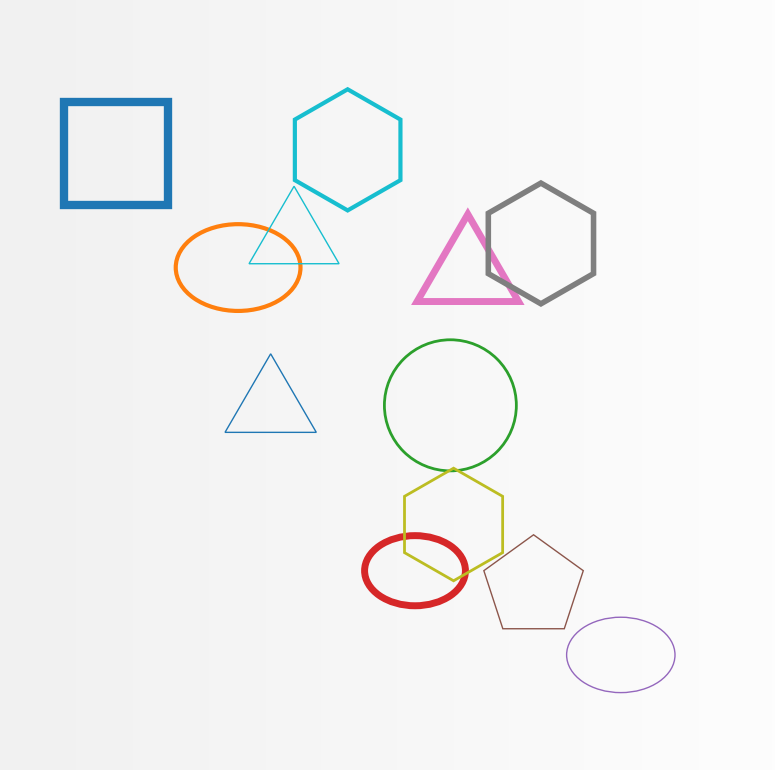[{"shape": "triangle", "thickness": 0.5, "radius": 0.34, "center": [0.349, 0.473]}, {"shape": "square", "thickness": 3, "radius": 0.33, "center": [0.15, 0.8]}, {"shape": "oval", "thickness": 1.5, "radius": 0.4, "center": [0.307, 0.653]}, {"shape": "circle", "thickness": 1, "radius": 0.43, "center": [0.581, 0.474]}, {"shape": "oval", "thickness": 2.5, "radius": 0.33, "center": [0.536, 0.259]}, {"shape": "oval", "thickness": 0.5, "radius": 0.35, "center": [0.801, 0.149]}, {"shape": "pentagon", "thickness": 0.5, "radius": 0.34, "center": [0.688, 0.238]}, {"shape": "triangle", "thickness": 2.5, "radius": 0.38, "center": [0.604, 0.646]}, {"shape": "hexagon", "thickness": 2, "radius": 0.39, "center": [0.698, 0.684]}, {"shape": "hexagon", "thickness": 1, "radius": 0.37, "center": [0.585, 0.319]}, {"shape": "hexagon", "thickness": 1.5, "radius": 0.39, "center": [0.449, 0.805]}, {"shape": "triangle", "thickness": 0.5, "radius": 0.34, "center": [0.379, 0.691]}]